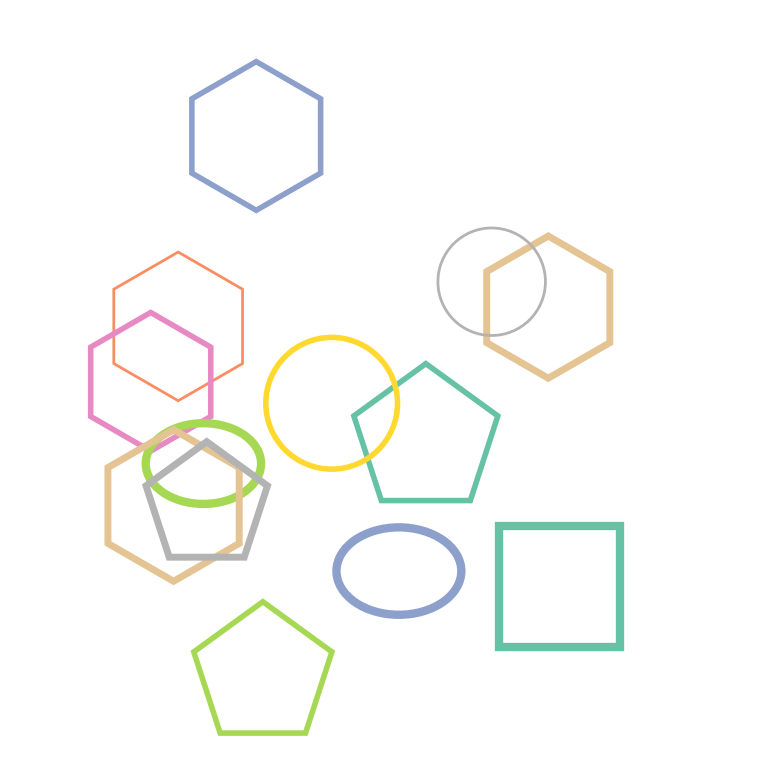[{"shape": "pentagon", "thickness": 2, "radius": 0.49, "center": [0.553, 0.429]}, {"shape": "square", "thickness": 3, "radius": 0.39, "center": [0.726, 0.238]}, {"shape": "hexagon", "thickness": 1, "radius": 0.48, "center": [0.231, 0.576]}, {"shape": "oval", "thickness": 3, "radius": 0.41, "center": [0.518, 0.258]}, {"shape": "hexagon", "thickness": 2, "radius": 0.48, "center": [0.333, 0.823]}, {"shape": "hexagon", "thickness": 2, "radius": 0.45, "center": [0.196, 0.504]}, {"shape": "pentagon", "thickness": 2, "radius": 0.47, "center": [0.341, 0.124]}, {"shape": "oval", "thickness": 3, "radius": 0.37, "center": [0.264, 0.398]}, {"shape": "circle", "thickness": 2, "radius": 0.43, "center": [0.431, 0.476]}, {"shape": "hexagon", "thickness": 2.5, "radius": 0.46, "center": [0.712, 0.601]}, {"shape": "hexagon", "thickness": 2.5, "radius": 0.49, "center": [0.225, 0.344]}, {"shape": "circle", "thickness": 1, "radius": 0.35, "center": [0.639, 0.634]}, {"shape": "pentagon", "thickness": 2.5, "radius": 0.41, "center": [0.268, 0.343]}]